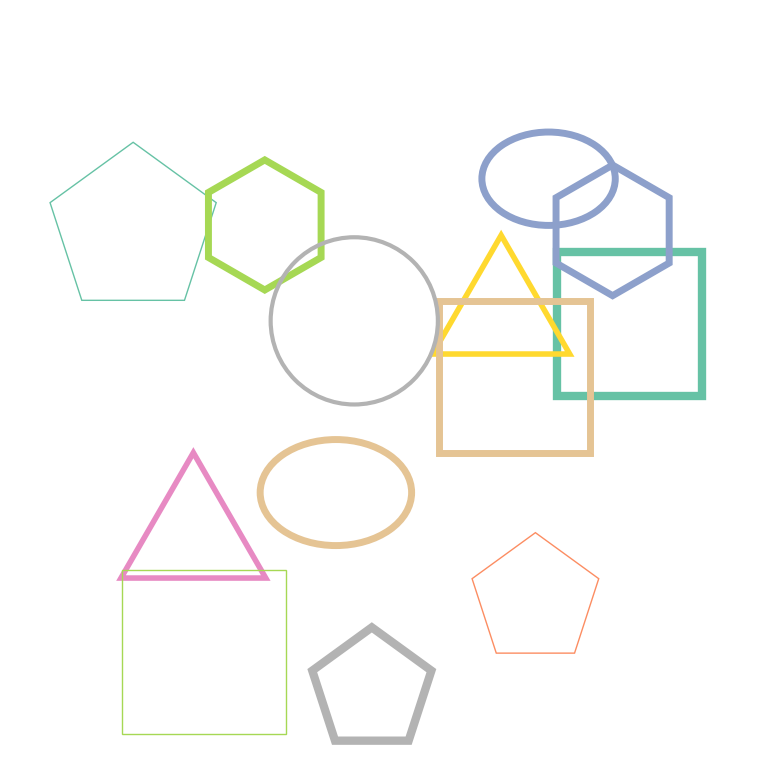[{"shape": "pentagon", "thickness": 0.5, "radius": 0.57, "center": [0.173, 0.702]}, {"shape": "square", "thickness": 3, "radius": 0.47, "center": [0.818, 0.579]}, {"shape": "pentagon", "thickness": 0.5, "radius": 0.43, "center": [0.695, 0.222]}, {"shape": "hexagon", "thickness": 2.5, "radius": 0.42, "center": [0.796, 0.701]}, {"shape": "oval", "thickness": 2.5, "radius": 0.43, "center": [0.712, 0.768]}, {"shape": "triangle", "thickness": 2, "radius": 0.54, "center": [0.251, 0.304]}, {"shape": "hexagon", "thickness": 2.5, "radius": 0.42, "center": [0.344, 0.708]}, {"shape": "square", "thickness": 0.5, "radius": 0.53, "center": [0.265, 0.153]}, {"shape": "triangle", "thickness": 2, "radius": 0.51, "center": [0.651, 0.592]}, {"shape": "oval", "thickness": 2.5, "radius": 0.49, "center": [0.436, 0.36]}, {"shape": "square", "thickness": 2.5, "radius": 0.49, "center": [0.668, 0.51]}, {"shape": "pentagon", "thickness": 3, "radius": 0.41, "center": [0.483, 0.104]}, {"shape": "circle", "thickness": 1.5, "radius": 0.54, "center": [0.46, 0.583]}]